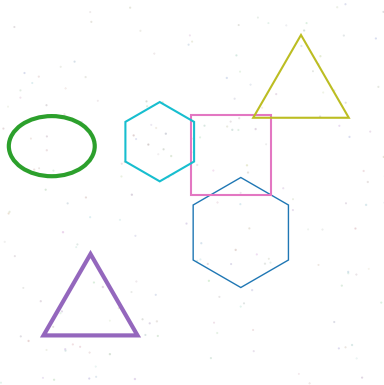[{"shape": "hexagon", "thickness": 1, "radius": 0.71, "center": [0.625, 0.396]}, {"shape": "oval", "thickness": 3, "radius": 0.56, "center": [0.134, 0.62]}, {"shape": "triangle", "thickness": 3, "radius": 0.7, "center": [0.235, 0.199]}, {"shape": "square", "thickness": 1.5, "radius": 0.52, "center": [0.599, 0.597]}, {"shape": "triangle", "thickness": 1.5, "radius": 0.72, "center": [0.782, 0.766]}, {"shape": "hexagon", "thickness": 1.5, "radius": 0.52, "center": [0.415, 0.632]}]